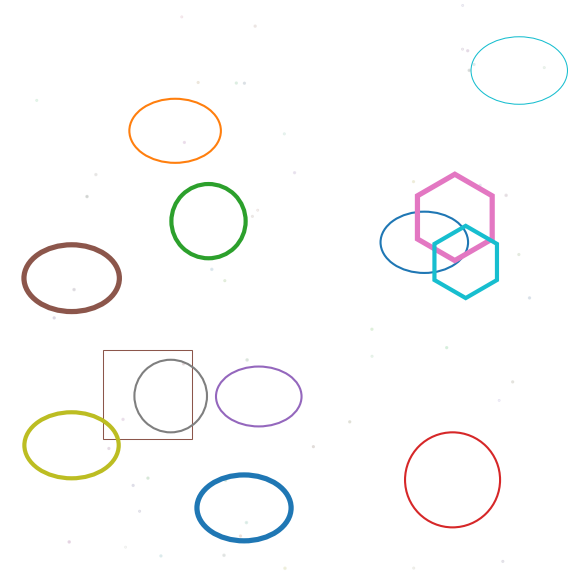[{"shape": "oval", "thickness": 2.5, "radius": 0.41, "center": [0.423, 0.12]}, {"shape": "oval", "thickness": 1, "radius": 0.38, "center": [0.735, 0.58]}, {"shape": "oval", "thickness": 1, "radius": 0.4, "center": [0.303, 0.773]}, {"shape": "circle", "thickness": 2, "radius": 0.32, "center": [0.361, 0.616]}, {"shape": "circle", "thickness": 1, "radius": 0.41, "center": [0.784, 0.168]}, {"shape": "oval", "thickness": 1, "radius": 0.37, "center": [0.448, 0.313]}, {"shape": "square", "thickness": 0.5, "radius": 0.38, "center": [0.256, 0.317]}, {"shape": "oval", "thickness": 2.5, "radius": 0.41, "center": [0.124, 0.517]}, {"shape": "hexagon", "thickness": 2.5, "radius": 0.37, "center": [0.788, 0.623]}, {"shape": "circle", "thickness": 1, "radius": 0.31, "center": [0.296, 0.313]}, {"shape": "oval", "thickness": 2, "radius": 0.41, "center": [0.124, 0.228]}, {"shape": "hexagon", "thickness": 2, "radius": 0.31, "center": [0.806, 0.546]}, {"shape": "oval", "thickness": 0.5, "radius": 0.42, "center": [0.899, 0.877]}]